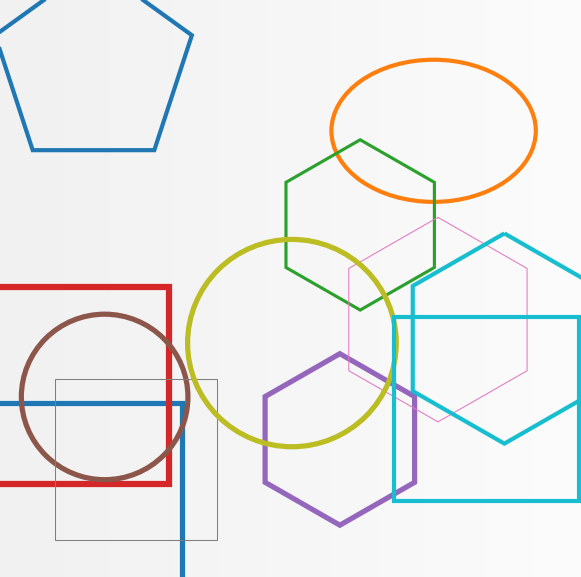[{"shape": "pentagon", "thickness": 2, "radius": 0.89, "center": [0.161, 0.883]}, {"shape": "square", "thickness": 2.5, "radius": 0.93, "center": [0.127, 0.116]}, {"shape": "oval", "thickness": 2, "radius": 0.88, "center": [0.746, 0.773]}, {"shape": "hexagon", "thickness": 1.5, "radius": 0.74, "center": [0.62, 0.61]}, {"shape": "square", "thickness": 3, "radius": 0.85, "center": [0.121, 0.332]}, {"shape": "hexagon", "thickness": 2.5, "radius": 0.74, "center": [0.585, 0.238]}, {"shape": "circle", "thickness": 2.5, "radius": 0.72, "center": [0.18, 0.312]}, {"shape": "hexagon", "thickness": 0.5, "radius": 0.89, "center": [0.753, 0.446]}, {"shape": "square", "thickness": 0.5, "radius": 0.7, "center": [0.234, 0.204]}, {"shape": "circle", "thickness": 2.5, "radius": 0.9, "center": [0.502, 0.405]}, {"shape": "square", "thickness": 2, "radius": 0.79, "center": [0.837, 0.291]}, {"shape": "hexagon", "thickness": 2, "radius": 0.91, "center": [0.868, 0.413]}]